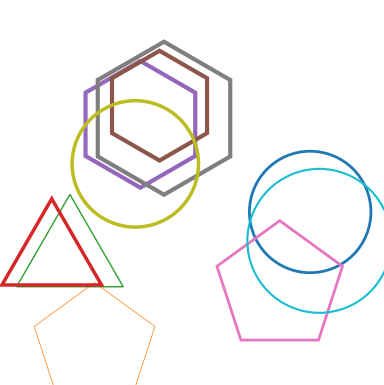[{"shape": "circle", "thickness": 2, "radius": 0.79, "center": [0.806, 0.449]}, {"shape": "pentagon", "thickness": 0.5, "radius": 0.82, "center": [0.246, 0.101]}, {"shape": "triangle", "thickness": 1, "radius": 0.8, "center": [0.182, 0.335]}, {"shape": "triangle", "thickness": 2.5, "radius": 0.75, "center": [0.134, 0.334]}, {"shape": "hexagon", "thickness": 3, "radius": 0.82, "center": [0.365, 0.677]}, {"shape": "hexagon", "thickness": 3, "radius": 0.71, "center": [0.414, 0.726]}, {"shape": "pentagon", "thickness": 2, "radius": 0.86, "center": [0.727, 0.255]}, {"shape": "hexagon", "thickness": 3, "radius": 0.99, "center": [0.426, 0.693]}, {"shape": "circle", "thickness": 2.5, "radius": 0.82, "center": [0.351, 0.574]}, {"shape": "circle", "thickness": 1.5, "radius": 0.93, "center": [0.829, 0.374]}]